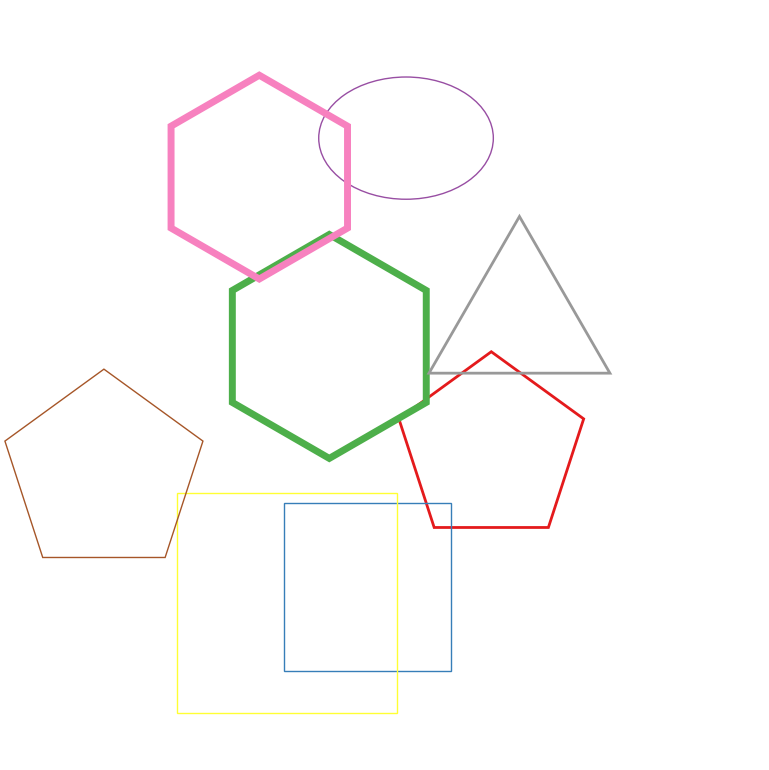[{"shape": "pentagon", "thickness": 1, "radius": 0.63, "center": [0.638, 0.417]}, {"shape": "square", "thickness": 0.5, "radius": 0.54, "center": [0.477, 0.238]}, {"shape": "hexagon", "thickness": 2.5, "radius": 0.73, "center": [0.428, 0.55]}, {"shape": "oval", "thickness": 0.5, "radius": 0.57, "center": [0.527, 0.821]}, {"shape": "square", "thickness": 0.5, "radius": 0.71, "center": [0.372, 0.217]}, {"shape": "pentagon", "thickness": 0.5, "radius": 0.68, "center": [0.135, 0.385]}, {"shape": "hexagon", "thickness": 2.5, "radius": 0.66, "center": [0.337, 0.77]}, {"shape": "triangle", "thickness": 1, "radius": 0.68, "center": [0.675, 0.583]}]